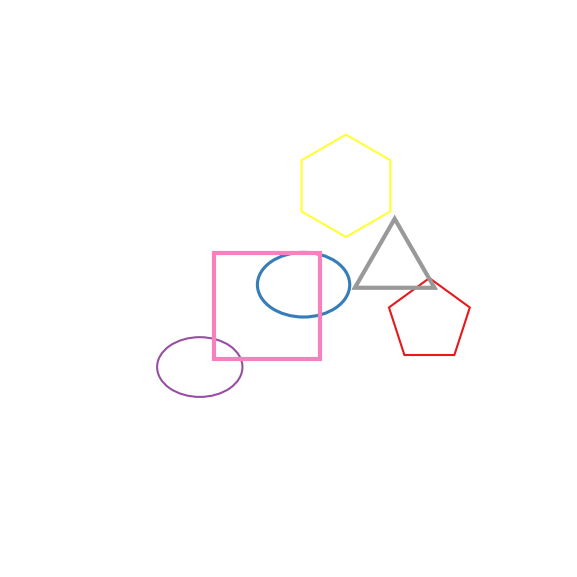[{"shape": "pentagon", "thickness": 1, "radius": 0.37, "center": [0.744, 0.444]}, {"shape": "oval", "thickness": 1.5, "radius": 0.4, "center": [0.526, 0.506]}, {"shape": "oval", "thickness": 1, "radius": 0.37, "center": [0.346, 0.364]}, {"shape": "hexagon", "thickness": 1, "radius": 0.44, "center": [0.599, 0.677]}, {"shape": "square", "thickness": 2, "radius": 0.46, "center": [0.462, 0.469]}, {"shape": "triangle", "thickness": 2, "radius": 0.4, "center": [0.683, 0.541]}]